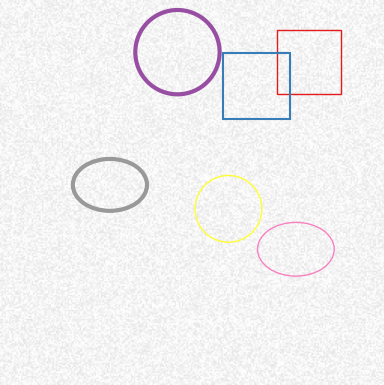[{"shape": "square", "thickness": 1, "radius": 0.42, "center": [0.802, 0.839]}, {"shape": "square", "thickness": 1.5, "radius": 0.43, "center": [0.667, 0.776]}, {"shape": "circle", "thickness": 3, "radius": 0.55, "center": [0.461, 0.865]}, {"shape": "circle", "thickness": 1, "radius": 0.43, "center": [0.593, 0.458]}, {"shape": "oval", "thickness": 1, "radius": 0.5, "center": [0.769, 0.353]}, {"shape": "oval", "thickness": 3, "radius": 0.48, "center": [0.286, 0.52]}]